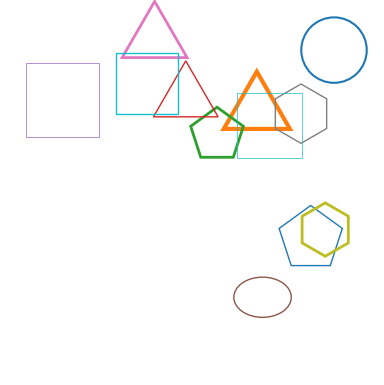[{"shape": "circle", "thickness": 1.5, "radius": 0.42, "center": [0.868, 0.87]}, {"shape": "pentagon", "thickness": 1, "radius": 0.43, "center": [0.807, 0.38]}, {"shape": "triangle", "thickness": 3, "radius": 0.5, "center": [0.667, 0.715]}, {"shape": "pentagon", "thickness": 2, "radius": 0.36, "center": [0.564, 0.65]}, {"shape": "triangle", "thickness": 1, "radius": 0.48, "center": [0.483, 0.745]}, {"shape": "square", "thickness": 0.5, "radius": 0.48, "center": [0.162, 0.741]}, {"shape": "oval", "thickness": 1, "radius": 0.37, "center": [0.682, 0.228]}, {"shape": "triangle", "thickness": 2, "radius": 0.49, "center": [0.402, 0.899]}, {"shape": "hexagon", "thickness": 1, "radius": 0.38, "center": [0.782, 0.705]}, {"shape": "hexagon", "thickness": 2, "radius": 0.35, "center": [0.845, 0.404]}, {"shape": "square", "thickness": 1, "radius": 0.4, "center": [0.382, 0.783]}, {"shape": "square", "thickness": 0.5, "radius": 0.42, "center": [0.7, 0.675]}]